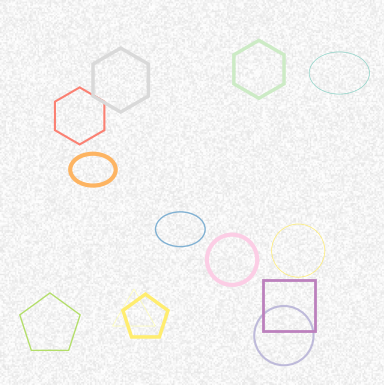[{"shape": "oval", "thickness": 0.5, "radius": 0.39, "center": [0.881, 0.81]}, {"shape": "triangle", "thickness": 0.5, "radius": 0.32, "center": [0.348, 0.185]}, {"shape": "circle", "thickness": 1.5, "radius": 0.39, "center": [0.737, 0.128]}, {"shape": "hexagon", "thickness": 1.5, "radius": 0.37, "center": [0.207, 0.699]}, {"shape": "oval", "thickness": 1, "radius": 0.32, "center": [0.468, 0.405]}, {"shape": "oval", "thickness": 3, "radius": 0.3, "center": [0.241, 0.559]}, {"shape": "pentagon", "thickness": 1, "radius": 0.41, "center": [0.13, 0.157]}, {"shape": "circle", "thickness": 3, "radius": 0.33, "center": [0.603, 0.325]}, {"shape": "hexagon", "thickness": 2.5, "radius": 0.42, "center": [0.314, 0.792]}, {"shape": "square", "thickness": 2, "radius": 0.34, "center": [0.75, 0.207]}, {"shape": "hexagon", "thickness": 2.5, "radius": 0.38, "center": [0.673, 0.82]}, {"shape": "pentagon", "thickness": 2.5, "radius": 0.31, "center": [0.378, 0.175]}, {"shape": "circle", "thickness": 0.5, "radius": 0.35, "center": [0.775, 0.349]}]